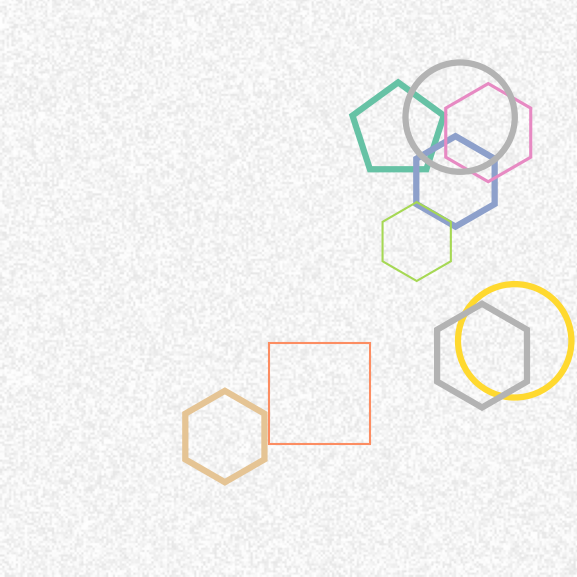[{"shape": "pentagon", "thickness": 3, "radius": 0.42, "center": [0.689, 0.773]}, {"shape": "square", "thickness": 1, "radius": 0.44, "center": [0.554, 0.318]}, {"shape": "hexagon", "thickness": 3, "radius": 0.39, "center": [0.789, 0.685]}, {"shape": "hexagon", "thickness": 1.5, "radius": 0.42, "center": [0.845, 0.769]}, {"shape": "hexagon", "thickness": 1, "radius": 0.34, "center": [0.722, 0.581]}, {"shape": "circle", "thickness": 3, "radius": 0.49, "center": [0.891, 0.409]}, {"shape": "hexagon", "thickness": 3, "radius": 0.4, "center": [0.389, 0.243]}, {"shape": "hexagon", "thickness": 3, "radius": 0.45, "center": [0.835, 0.383]}, {"shape": "circle", "thickness": 3, "radius": 0.47, "center": [0.797, 0.796]}]